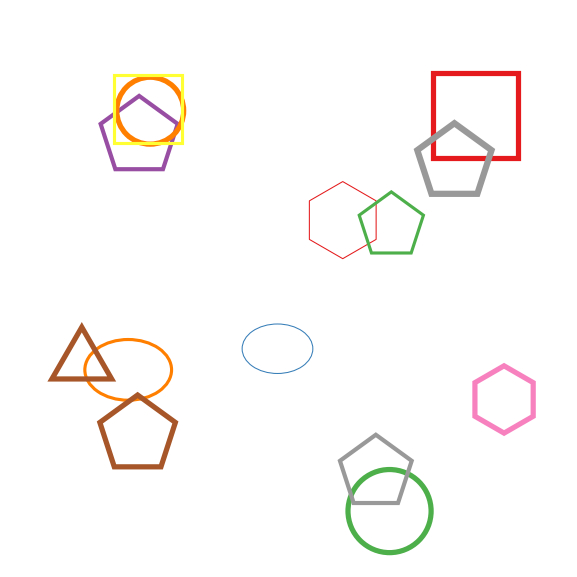[{"shape": "square", "thickness": 2.5, "radius": 0.37, "center": [0.824, 0.799]}, {"shape": "hexagon", "thickness": 0.5, "radius": 0.33, "center": [0.593, 0.618]}, {"shape": "oval", "thickness": 0.5, "radius": 0.31, "center": [0.48, 0.395]}, {"shape": "circle", "thickness": 2.5, "radius": 0.36, "center": [0.675, 0.114]}, {"shape": "pentagon", "thickness": 1.5, "radius": 0.29, "center": [0.678, 0.608]}, {"shape": "pentagon", "thickness": 2, "radius": 0.35, "center": [0.241, 0.763]}, {"shape": "circle", "thickness": 2.5, "radius": 0.29, "center": [0.26, 0.807]}, {"shape": "oval", "thickness": 1.5, "radius": 0.38, "center": [0.222, 0.359]}, {"shape": "square", "thickness": 1.5, "radius": 0.29, "center": [0.257, 0.811]}, {"shape": "triangle", "thickness": 2.5, "radius": 0.3, "center": [0.142, 0.373]}, {"shape": "pentagon", "thickness": 2.5, "radius": 0.34, "center": [0.238, 0.246]}, {"shape": "hexagon", "thickness": 2.5, "radius": 0.29, "center": [0.873, 0.307]}, {"shape": "pentagon", "thickness": 2, "radius": 0.33, "center": [0.651, 0.181]}, {"shape": "pentagon", "thickness": 3, "radius": 0.34, "center": [0.787, 0.718]}]